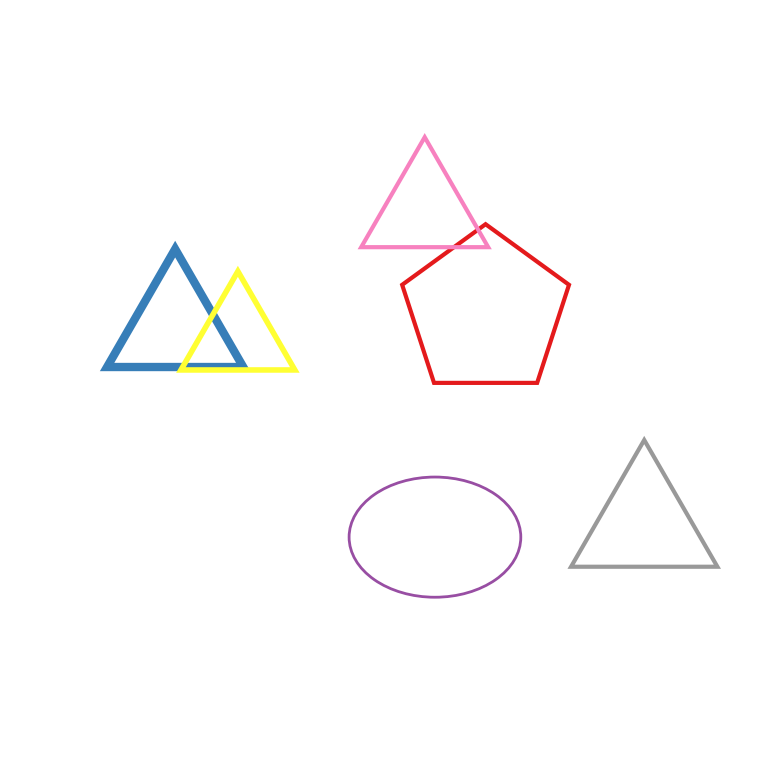[{"shape": "pentagon", "thickness": 1.5, "radius": 0.57, "center": [0.631, 0.595]}, {"shape": "triangle", "thickness": 3, "radius": 0.51, "center": [0.227, 0.574]}, {"shape": "oval", "thickness": 1, "radius": 0.56, "center": [0.565, 0.302]}, {"shape": "triangle", "thickness": 2, "radius": 0.43, "center": [0.309, 0.562]}, {"shape": "triangle", "thickness": 1.5, "radius": 0.48, "center": [0.552, 0.727]}, {"shape": "triangle", "thickness": 1.5, "radius": 0.55, "center": [0.837, 0.319]}]